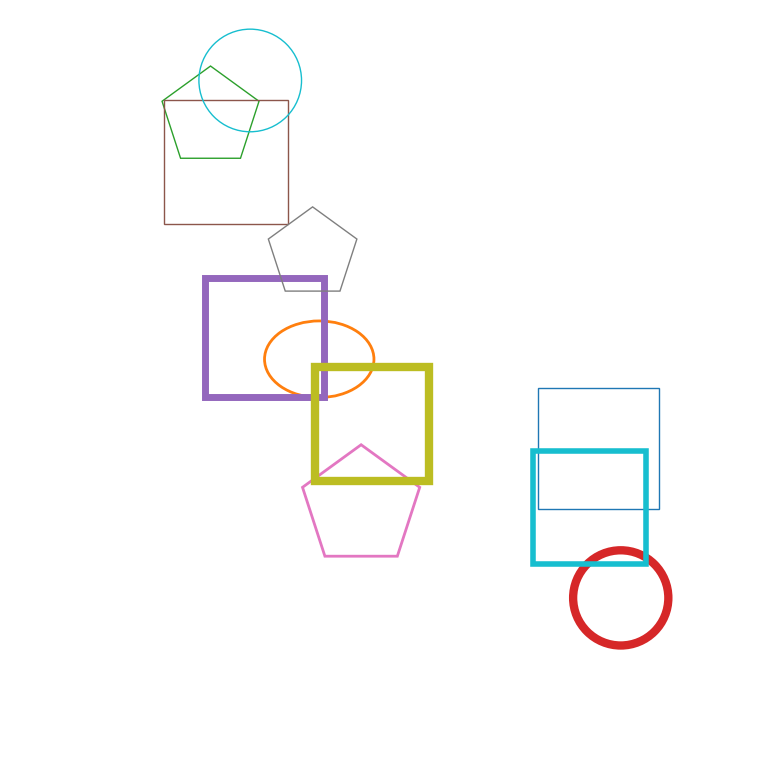[{"shape": "square", "thickness": 0.5, "radius": 0.39, "center": [0.777, 0.418]}, {"shape": "oval", "thickness": 1, "radius": 0.36, "center": [0.415, 0.533]}, {"shape": "pentagon", "thickness": 0.5, "radius": 0.33, "center": [0.273, 0.848]}, {"shape": "circle", "thickness": 3, "radius": 0.31, "center": [0.806, 0.224]}, {"shape": "square", "thickness": 2.5, "radius": 0.39, "center": [0.344, 0.562]}, {"shape": "square", "thickness": 0.5, "radius": 0.4, "center": [0.293, 0.789]}, {"shape": "pentagon", "thickness": 1, "radius": 0.4, "center": [0.469, 0.342]}, {"shape": "pentagon", "thickness": 0.5, "radius": 0.3, "center": [0.406, 0.671]}, {"shape": "square", "thickness": 3, "radius": 0.37, "center": [0.483, 0.45]}, {"shape": "square", "thickness": 2, "radius": 0.37, "center": [0.765, 0.341]}, {"shape": "circle", "thickness": 0.5, "radius": 0.33, "center": [0.325, 0.896]}]